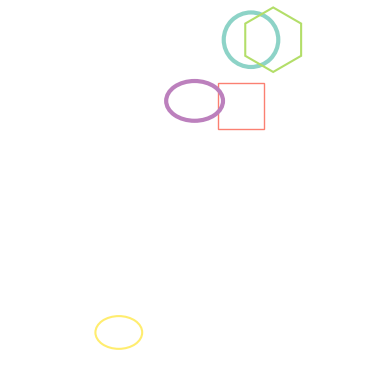[{"shape": "circle", "thickness": 3, "radius": 0.35, "center": [0.652, 0.897]}, {"shape": "square", "thickness": 1, "radius": 0.3, "center": [0.627, 0.726]}, {"shape": "hexagon", "thickness": 1.5, "radius": 0.42, "center": [0.71, 0.897]}, {"shape": "oval", "thickness": 3, "radius": 0.37, "center": [0.505, 0.738]}, {"shape": "oval", "thickness": 1.5, "radius": 0.3, "center": [0.309, 0.136]}]